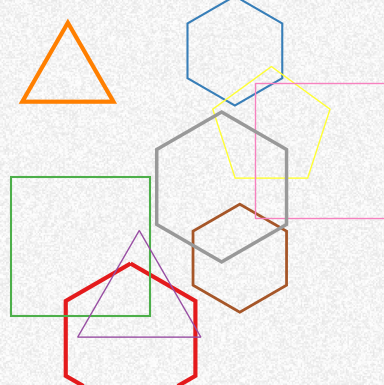[{"shape": "hexagon", "thickness": 3, "radius": 0.97, "center": [0.339, 0.121]}, {"shape": "hexagon", "thickness": 1.5, "radius": 0.71, "center": [0.61, 0.868]}, {"shape": "square", "thickness": 1.5, "radius": 0.9, "center": [0.208, 0.36]}, {"shape": "triangle", "thickness": 1, "radius": 0.92, "center": [0.362, 0.217]}, {"shape": "triangle", "thickness": 3, "radius": 0.68, "center": [0.176, 0.804]}, {"shape": "pentagon", "thickness": 1, "radius": 0.8, "center": [0.705, 0.667]}, {"shape": "hexagon", "thickness": 2, "radius": 0.7, "center": [0.623, 0.329]}, {"shape": "square", "thickness": 1, "radius": 0.88, "center": [0.838, 0.609]}, {"shape": "hexagon", "thickness": 2.5, "radius": 0.97, "center": [0.576, 0.514]}]